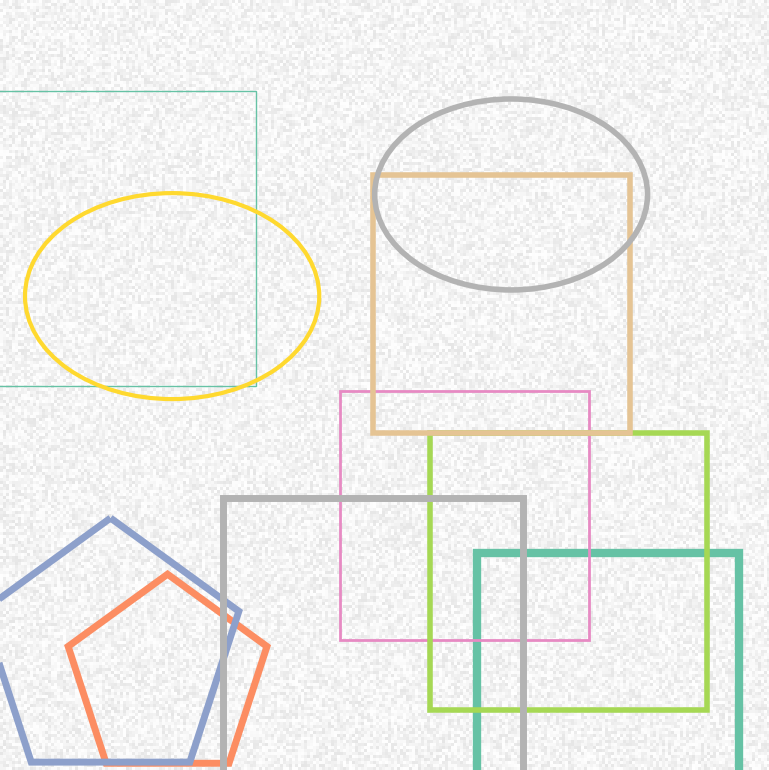[{"shape": "square", "thickness": 3, "radius": 0.85, "center": [0.79, 0.111]}, {"shape": "square", "thickness": 0.5, "radius": 0.96, "center": [0.14, 0.691]}, {"shape": "pentagon", "thickness": 2.5, "radius": 0.68, "center": [0.218, 0.119]}, {"shape": "pentagon", "thickness": 2.5, "radius": 0.88, "center": [0.144, 0.152]}, {"shape": "square", "thickness": 1, "radius": 0.81, "center": [0.604, 0.33]}, {"shape": "square", "thickness": 2, "radius": 0.9, "center": [0.738, 0.258]}, {"shape": "oval", "thickness": 1.5, "radius": 0.96, "center": [0.224, 0.615]}, {"shape": "square", "thickness": 2, "radius": 0.84, "center": [0.651, 0.605]}, {"shape": "square", "thickness": 2.5, "radius": 0.97, "center": [0.484, 0.159]}, {"shape": "oval", "thickness": 2, "radius": 0.89, "center": [0.664, 0.747]}]